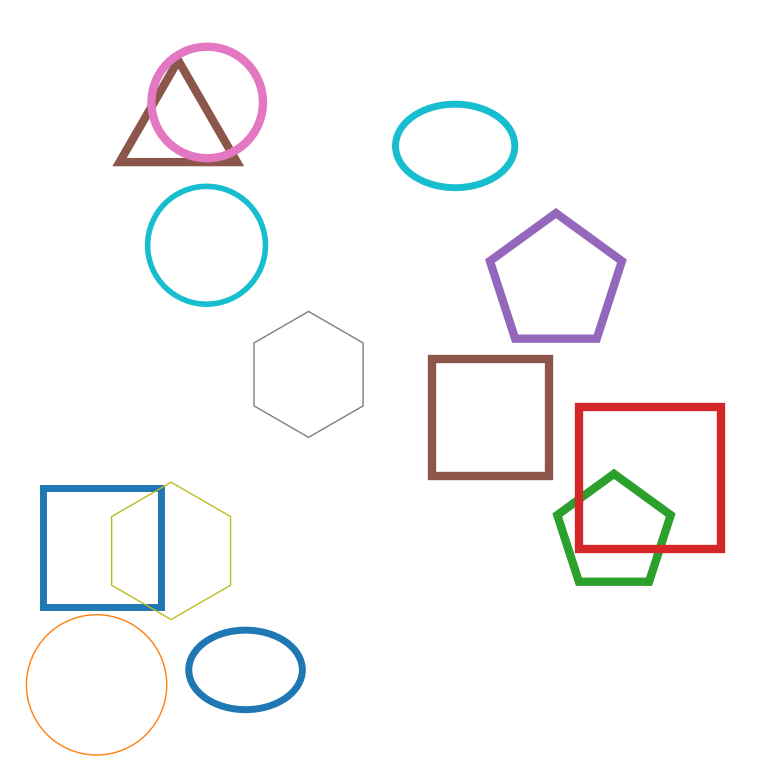[{"shape": "oval", "thickness": 2.5, "radius": 0.37, "center": [0.319, 0.13]}, {"shape": "square", "thickness": 2.5, "radius": 0.38, "center": [0.132, 0.289]}, {"shape": "circle", "thickness": 0.5, "radius": 0.46, "center": [0.125, 0.111]}, {"shape": "pentagon", "thickness": 3, "radius": 0.39, "center": [0.797, 0.307]}, {"shape": "square", "thickness": 3, "radius": 0.46, "center": [0.844, 0.379]}, {"shape": "pentagon", "thickness": 3, "radius": 0.45, "center": [0.722, 0.633]}, {"shape": "square", "thickness": 3, "radius": 0.38, "center": [0.637, 0.458]}, {"shape": "triangle", "thickness": 3, "radius": 0.44, "center": [0.231, 0.833]}, {"shape": "circle", "thickness": 3, "radius": 0.36, "center": [0.269, 0.867]}, {"shape": "hexagon", "thickness": 0.5, "radius": 0.41, "center": [0.401, 0.514]}, {"shape": "hexagon", "thickness": 0.5, "radius": 0.45, "center": [0.222, 0.285]}, {"shape": "circle", "thickness": 2, "radius": 0.38, "center": [0.268, 0.681]}, {"shape": "oval", "thickness": 2.5, "radius": 0.39, "center": [0.591, 0.81]}]